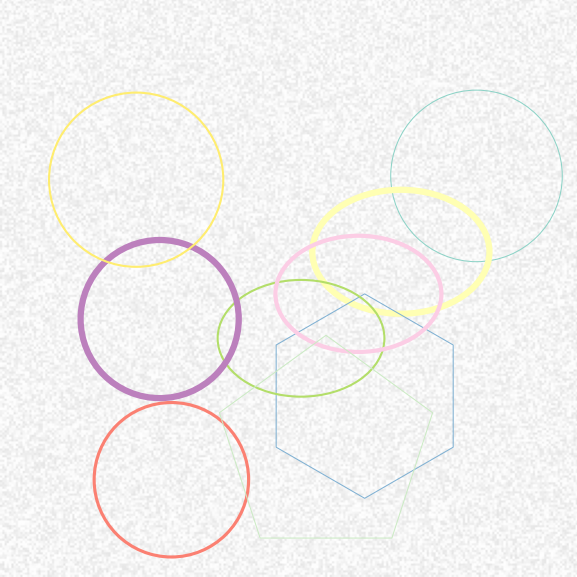[{"shape": "circle", "thickness": 0.5, "radius": 0.74, "center": [0.825, 0.695]}, {"shape": "oval", "thickness": 3, "radius": 0.77, "center": [0.694, 0.563]}, {"shape": "circle", "thickness": 1.5, "radius": 0.67, "center": [0.297, 0.168]}, {"shape": "hexagon", "thickness": 0.5, "radius": 0.88, "center": [0.631, 0.313]}, {"shape": "oval", "thickness": 1, "radius": 0.72, "center": [0.521, 0.413]}, {"shape": "oval", "thickness": 2, "radius": 0.72, "center": [0.621, 0.49]}, {"shape": "circle", "thickness": 3, "radius": 0.68, "center": [0.277, 0.447]}, {"shape": "pentagon", "thickness": 0.5, "radius": 0.97, "center": [0.564, 0.224]}, {"shape": "circle", "thickness": 1, "radius": 0.75, "center": [0.236, 0.688]}]